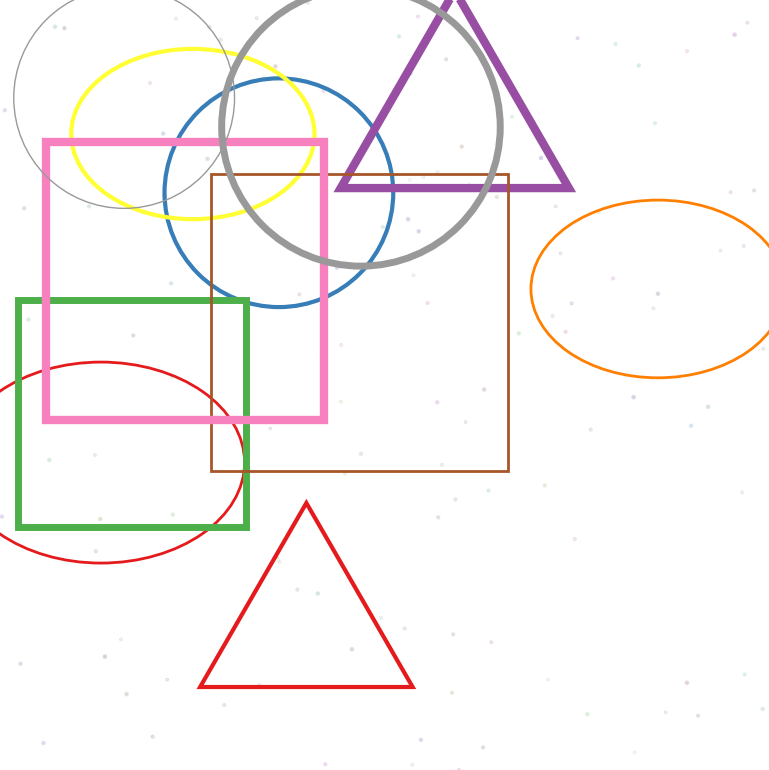[{"shape": "triangle", "thickness": 1.5, "radius": 0.8, "center": [0.398, 0.187]}, {"shape": "oval", "thickness": 1, "radius": 0.93, "center": [0.131, 0.399]}, {"shape": "circle", "thickness": 1.5, "radius": 0.74, "center": [0.362, 0.75]}, {"shape": "square", "thickness": 2.5, "radius": 0.74, "center": [0.172, 0.463]}, {"shape": "triangle", "thickness": 3, "radius": 0.86, "center": [0.591, 0.841]}, {"shape": "oval", "thickness": 1, "radius": 0.82, "center": [0.854, 0.625]}, {"shape": "oval", "thickness": 1.5, "radius": 0.79, "center": [0.25, 0.826]}, {"shape": "square", "thickness": 1, "radius": 0.96, "center": [0.467, 0.581]}, {"shape": "square", "thickness": 3, "radius": 0.9, "center": [0.24, 0.635]}, {"shape": "circle", "thickness": 2.5, "radius": 0.9, "center": [0.469, 0.835]}, {"shape": "circle", "thickness": 0.5, "radius": 0.72, "center": [0.161, 0.873]}]